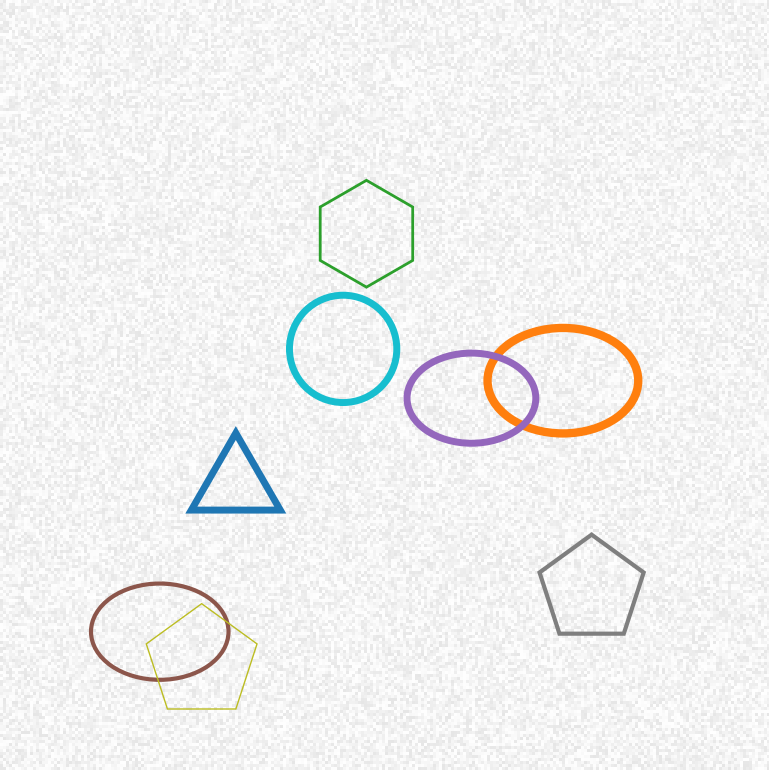[{"shape": "triangle", "thickness": 2.5, "radius": 0.33, "center": [0.306, 0.371]}, {"shape": "oval", "thickness": 3, "radius": 0.49, "center": [0.731, 0.506]}, {"shape": "hexagon", "thickness": 1, "radius": 0.35, "center": [0.476, 0.696]}, {"shape": "oval", "thickness": 2.5, "radius": 0.42, "center": [0.612, 0.483]}, {"shape": "oval", "thickness": 1.5, "radius": 0.45, "center": [0.207, 0.18]}, {"shape": "pentagon", "thickness": 1.5, "radius": 0.36, "center": [0.768, 0.235]}, {"shape": "pentagon", "thickness": 0.5, "radius": 0.38, "center": [0.262, 0.14]}, {"shape": "circle", "thickness": 2.5, "radius": 0.35, "center": [0.446, 0.547]}]